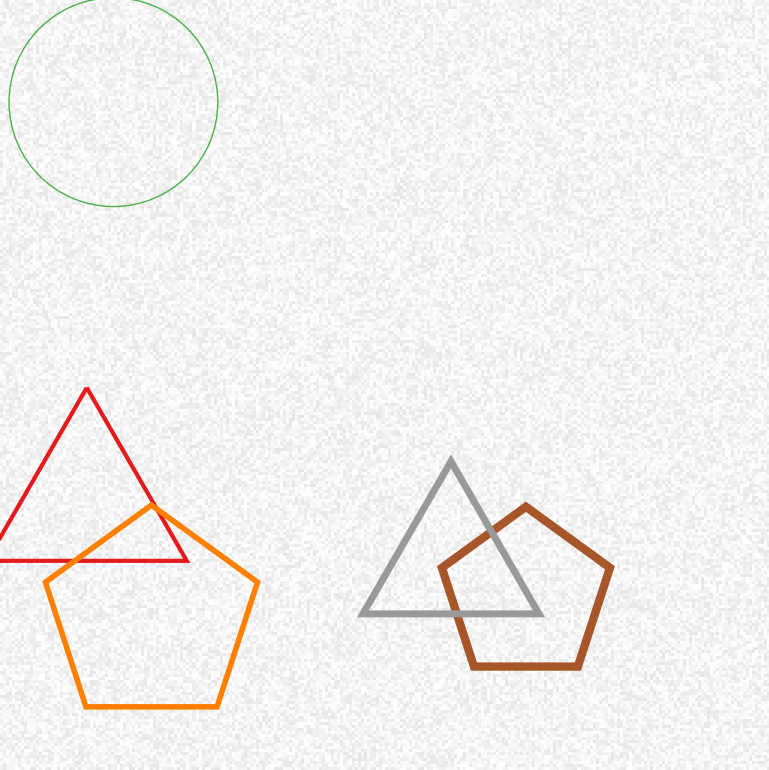[{"shape": "triangle", "thickness": 1.5, "radius": 0.75, "center": [0.113, 0.347]}, {"shape": "circle", "thickness": 0.5, "radius": 0.68, "center": [0.147, 0.867]}, {"shape": "pentagon", "thickness": 2, "radius": 0.72, "center": [0.197, 0.199]}, {"shape": "pentagon", "thickness": 3, "radius": 0.57, "center": [0.683, 0.227]}, {"shape": "triangle", "thickness": 2.5, "radius": 0.66, "center": [0.586, 0.269]}]